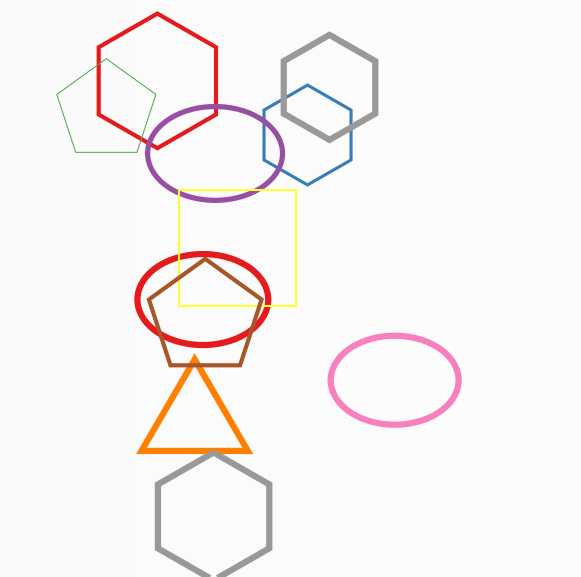[{"shape": "oval", "thickness": 3, "radius": 0.56, "center": [0.349, 0.48]}, {"shape": "hexagon", "thickness": 2, "radius": 0.58, "center": [0.271, 0.859]}, {"shape": "hexagon", "thickness": 1.5, "radius": 0.43, "center": [0.529, 0.765]}, {"shape": "pentagon", "thickness": 0.5, "radius": 0.45, "center": [0.183, 0.808]}, {"shape": "oval", "thickness": 2.5, "radius": 0.58, "center": [0.37, 0.733]}, {"shape": "triangle", "thickness": 3, "radius": 0.53, "center": [0.335, 0.271]}, {"shape": "square", "thickness": 1, "radius": 0.5, "center": [0.409, 0.57]}, {"shape": "pentagon", "thickness": 2, "radius": 0.51, "center": [0.353, 0.449]}, {"shape": "oval", "thickness": 3, "radius": 0.55, "center": [0.679, 0.341]}, {"shape": "hexagon", "thickness": 3, "radius": 0.45, "center": [0.567, 0.848]}, {"shape": "hexagon", "thickness": 3, "radius": 0.55, "center": [0.367, 0.105]}]